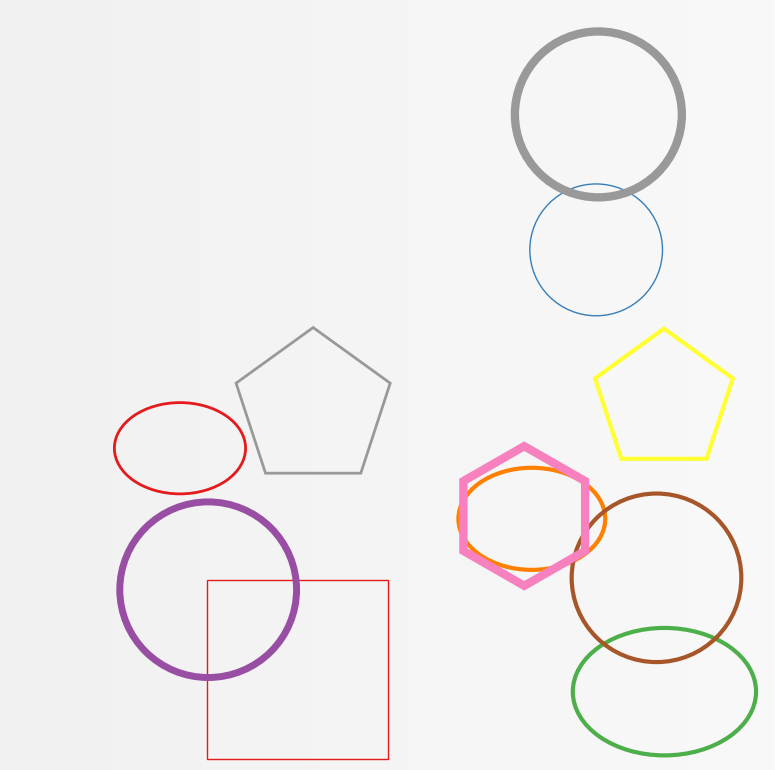[{"shape": "square", "thickness": 0.5, "radius": 0.58, "center": [0.384, 0.131]}, {"shape": "oval", "thickness": 1, "radius": 0.42, "center": [0.232, 0.418]}, {"shape": "circle", "thickness": 0.5, "radius": 0.43, "center": [0.769, 0.676]}, {"shape": "oval", "thickness": 1.5, "radius": 0.59, "center": [0.857, 0.102]}, {"shape": "circle", "thickness": 2.5, "radius": 0.57, "center": [0.269, 0.234]}, {"shape": "oval", "thickness": 1.5, "radius": 0.47, "center": [0.686, 0.326]}, {"shape": "pentagon", "thickness": 1.5, "radius": 0.47, "center": [0.857, 0.48]}, {"shape": "circle", "thickness": 1.5, "radius": 0.55, "center": [0.847, 0.25]}, {"shape": "hexagon", "thickness": 3, "radius": 0.45, "center": [0.676, 0.33]}, {"shape": "circle", "thickness": 3, "radius": 0.54, "center": [0.772, 0.851]}, {"shape": "pentagon", "thickness": 1, "radius": 0.52, "center": [0.404, 0.47]}]